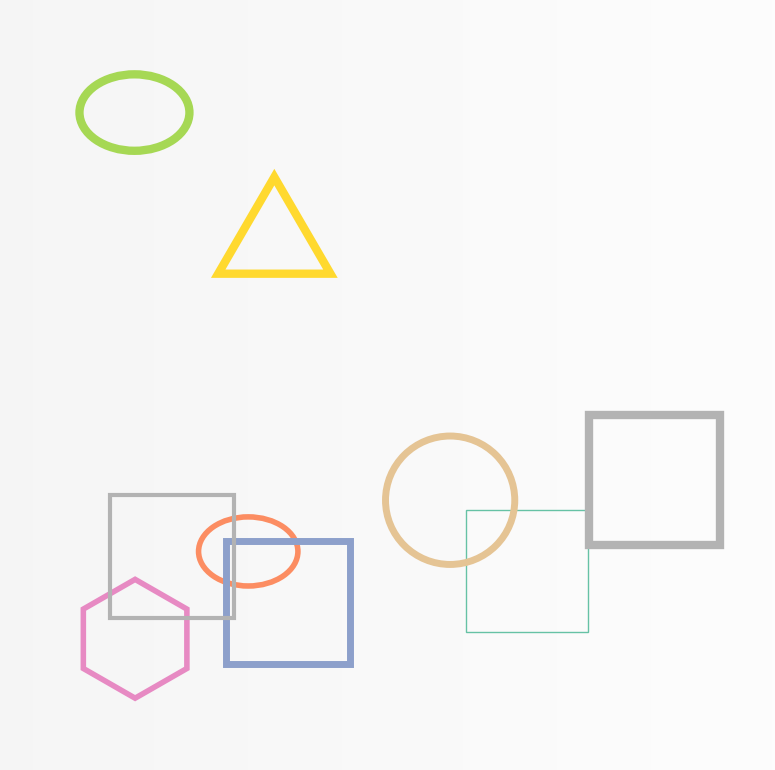[{"shape": "square", "thickness": 0.5, "radius": 0.4, "center": [0.68, 0.259]}, {"shape": "oval", "thickness": 2, "radius": 0.32, "center": [0.32, 0.284]}, {"shape": "square", "thickness": 2.5, "radius": 0.4, "center": [0.372, 0.218]}, {"shape": "hexagon", "thickness": 2, "radius": 0.39, "center": [0.174, 0.17]}, {"shape": "oval", "thickness": 3, "radius": 0.35, "center": [0.173, 0.854]}, {"shape": "triangle", "thickness": 3, "radius": 0.42, "center": [0.354, 0.686]}, {"shape": "circle", "thickness": 2.5, "radius": 0.42, "center": [0.581, 0.35]}, {"shape": "square", "thickness": 1.5, "radius": 0.4, "center": [0.222, 0.277]}, {"shape": "square", "thickness": 3, "radius": 0.42, "center": [0.844, 0.377]}]